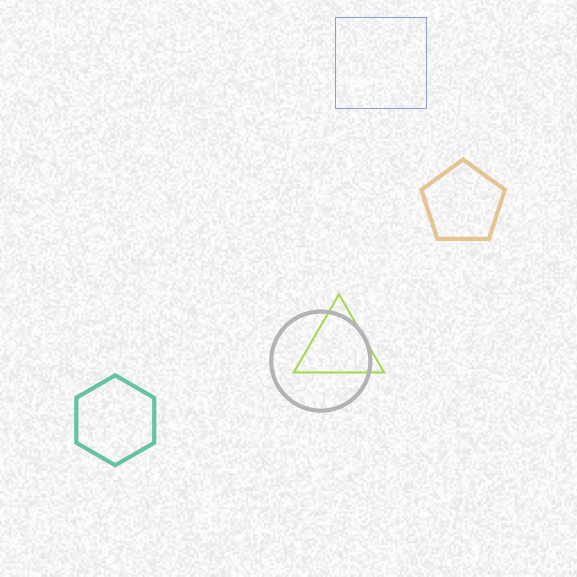[{"shape": "hexagon", "thickness": 2, "radius": 0.39, "center": [0.2, 0.271]}, {"shape": "square", "thickness": 0.5, "radius": 0.39, "center": [0.659, 0.89]}, {"shape": "triangle", "thickness": 1, "radius": 0.45, "center": [0.587, 0.399]}, {"shape": "pentagon", "thickness": 2, "radius": 0.38, "center": [0.802, 0.647]}, {"shape": "circle", "thickness": 2, "radius": 0.43, "center": [0.555, 0.374]}]